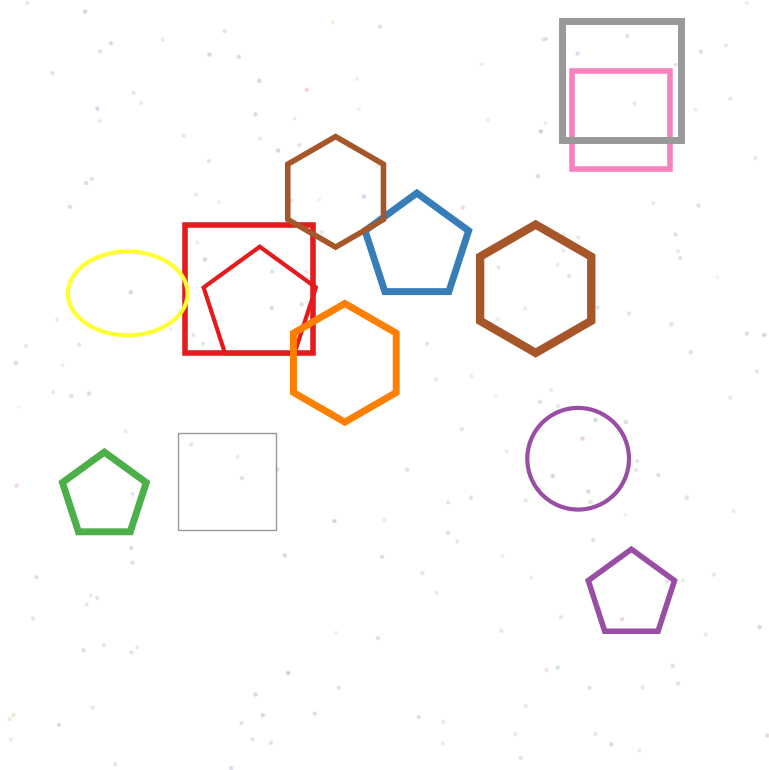[{"shape": "square", "thickness": 2, "radius": 0.42, "center": [0.323, 0.624]}, {"shape": "pentagon", "thickness": 1.5, "radius": 0.38, "center": [0.337, 0.603]}, {"shape": "pentagon", "thickness": 2.5, "radius": 0.35, "center": [0.541, 0.678]}, {"shape": "pentagon", "thickness": 2.5, "radius": 0.29, "center": [0.136, 0.356]}, {"shape": "pentagon", "thickness": 2, "radius": 0.29, "center": [0.82, 0.228]}, {"shape": "circle", "thickness": 1.5, "radius": 0.33, "center": [0.751, 0.404]}, {"shape": "hexagon", "thickness": 2.5, "radius": 0.39, "center": [0.448, 0.529]}, {"shape": "oval", "thickness": 1.5, "radius": 0.39, "center": [0.166, 0.619]}, {"shape": "hexagon", "thickness": 2, "radius": 0.36, "center": [0.436, 0.751]}, {"shape": "hexagon", "thickness": 3, "radius": 0.42, "center": [0.696, 0.625]}, {"shape": "square", "thickness": 2, "radius": 0.32, "center": [0.806, 0.844]}, {"shape": "square", "thickness": 0.5, "radius": 0.32, "center": [0.295, 0.375]}, {"shape": "square", "thickness": 2.5, "radius": 0.39, "center": [0.807, 0.896]}]